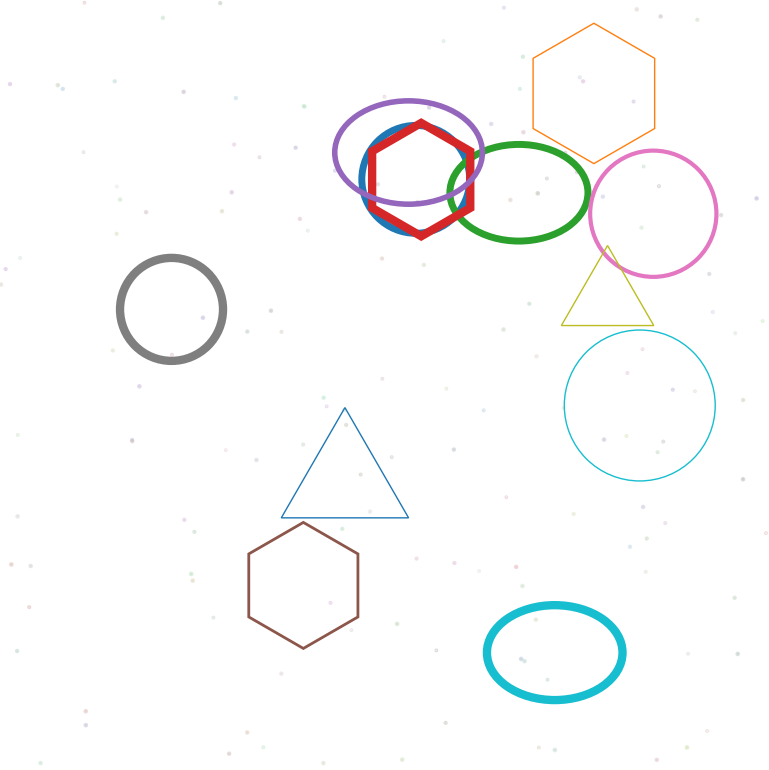[{"shape": "triangle", "thickness": 0.5, "radius": 0.48, "center": [0.448, 0.375]}, {"shape": "circle", "thickness": 2.5, "radius": 0.35, "center": [0.54, 0.767]}, {"shape": "hexagon", "thickness": 0.5, "radius": 0.46, "center": [0.771, 0.879]}, {"shape": "oval", "thickness": 2.5, "radius": 0.45, "center": [0.674, 0.75]}, {"shape": "hexagon", "thickness": 3, "radius": 0.37, "center": [0.547, 0.767]}, {"shape": "oval", "thickness": 2, "radius": 0.48, "center": [0.531, 0.802]}, {"shape": "hexagon", "thickness": 1, "radius": 0.41, "center": [0.394, 0.24]}, {"shape": "circle", "thickness": 1.5, "radius": 0.41, "center": [0.848, 0.722]}, {"shape": "circle", "thickness": 3, "radius": 0.33, "center": [0.223, 0.598]}, {"shape": "triangle", "thickness": 0.5, "radius": 0.35, "center": [0.789, 0.612]}, {"shape": "circle", "thickness": 0.5, "radius": 0.49, "center": [0.831, 0.473]}, {"shape": "oval", "thickness": 3, "radius": 0.44, "center": [0.72, 0.152]}]